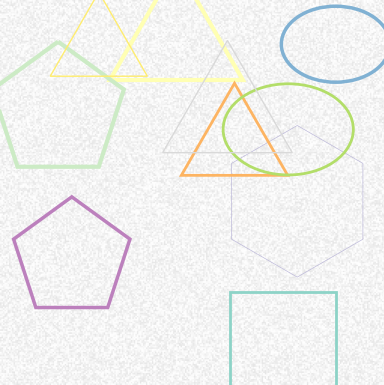[{"shape": "square", "thickness": 2, "radius": 0.69, "center": [0.735, 0.103]}, {"shape": "triangle", "thickness": 3, "radius": 1.0, "center": [0.458, 0.892]}, {"shape": "hexagon", "thickness": 0.5, "radius": 0.98, "center": [0.772, 0.477]}, {"shape": "oval", "thickness": 2.5, "radius": 0.7, "center": [0.872, 0.885]}, {"shape": "triangle", "thickness": 2, "radius": 0.8, "center": [0.609, 0.624]}, {"shape": "oval", "thickness": 2, "radius": 0.85, "center": [0.749, 0.664]}, {"shape": "triangle", "thickness": 1, "radius": 0.97, "center": [0.591, 0.701]}, {"shape": "pentagon", "thickness": 2.5, "radius": 0.79, "center": [0.186, 0.33]}, {"shape": "pentagon", "thickness": 3, "radius": 0.9, "center": [0.151, 0.712]}, {"shape": "triangle", "thickness": 1, "radius": 0.73, "center": [0.257, 0.875]}]